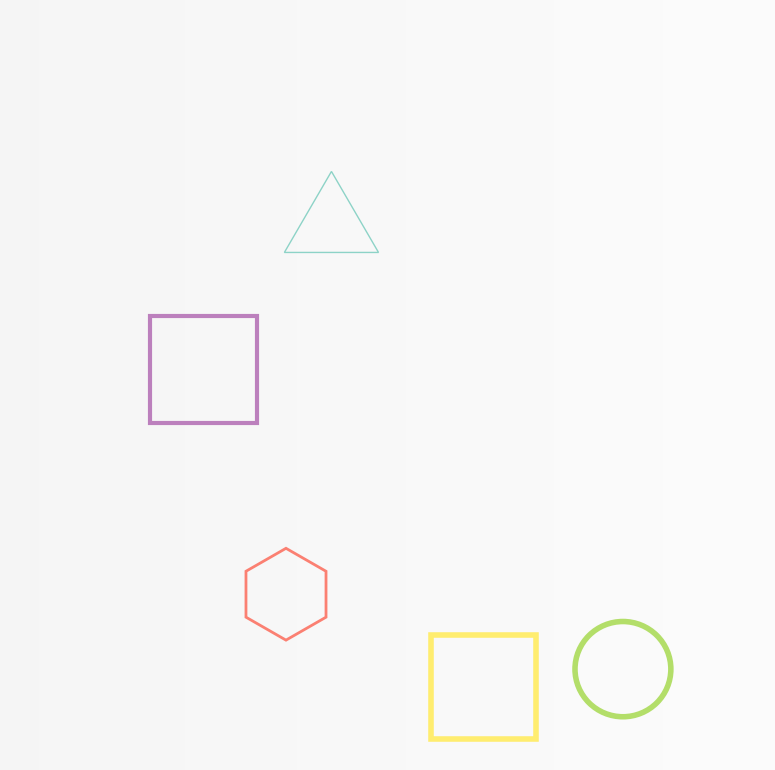[{"shape": "triangle", "thickness": 0.5, "radius": 0.35, "center": [0.428, 0.707]}, {"shape": "hexagon", "thickness": 1, "radius": 0.3, "center": [0.369, 0.228]}, {"shape": "circle", "thickness": 2, "radius": 0.31, "center": [0.804, 0.131]}, {"shape": "square", "thickness": 1.5, "radius": 0.35, "center": [0.262, 0.52]}, {"shape": "square", "thickness": 2, "radius": 0.34, "center": [0.624, 0.107]}]